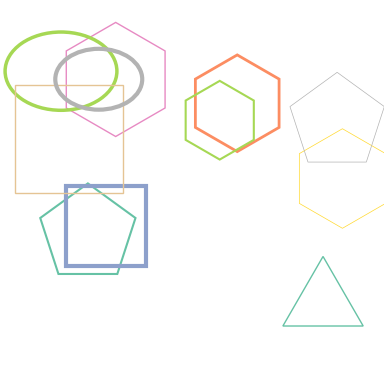[{"shape": "pentagon", "thickness": 1.5, "radius": 0.65, "center": [0.228, 0.394]}, {"shape": "triangle", "thickness": 1, "radius": 0.6, "center": [0.839, 0.213]}, {"shape": "hexagon", "thickness": 2, "radius": 0.63, "center": [0.616, 0.732]}, {"shape": "square", "thickness": 3, "radius": 0.52, "center": [0.275, 0.413]}, {"shape": "hexagon", "thickness": 1, "radius": 0.74, "center": [0.3, 0.794]}, {"shape": "hexagon", "thickness": 1.5, "radius": 0.51, "center": [0.571, 0.688]}, {"shape": "oval", "thickness": 2.5, "radius": 0.73, "center": [0.158, 0.815]}, {"shape": "hexagon", "thickness": 0.5, "radius": 0.65, "center": [0.889, 0.536]}, {"shape": "square", "thickness": 1, "radius": 0.7, "center": [0.179, 0.638]}, {"shape": "pentagon", "thickness": 0.5, "radius": 0.64, "center": [0.876, 0.683]}, {"shape": "oval", "thickness": 3, "radius": 0.56, "center": [0.257, 0.794]}]